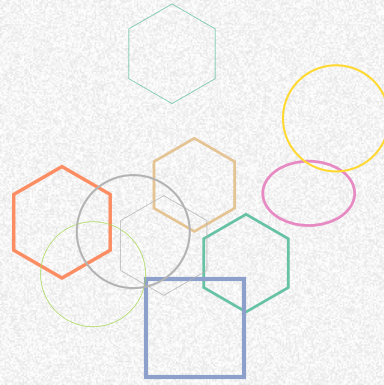[{"shape": "hexagon", "thickness": 2, "radius": 0.63, "center": [0.639, 0.317]}, {"shape": "hexagon", "thickness": 0.5, "radius": 0.65, "center": [0.447, 0.86]}, {"shape": "hexagon", "thickness": 2.5, "radius": 0.72, "center": [0.161, 0.423]}, {"shape": "square", "thickness": 3, "radius": 0.64, "center": [0.507, 0.148]}, {"shape": "oval", "thickness": 2, "radius": 0.6, "center": [0.802, 0.498]}, {"shape": "circle", "thickness": 0.5, "radius": 0.68, "center": [0.242, 0.288]}, {"shape": "circle", "thickness": 1.5, "radius": 0.69, "center": [0.873, 0.693]}, {"shape": "hexagon", "thickness": 2, "radius": 0.6, "center": [0.505, 0.52]}, {"shape": "circle", "thickness": 1.5, "radius": 0.73, "center": [0.346, 0.398]}, {"shape": "hexagon", "thickness": 0.5, "radius": 0.65, "center": [0.425, 0.362]}]